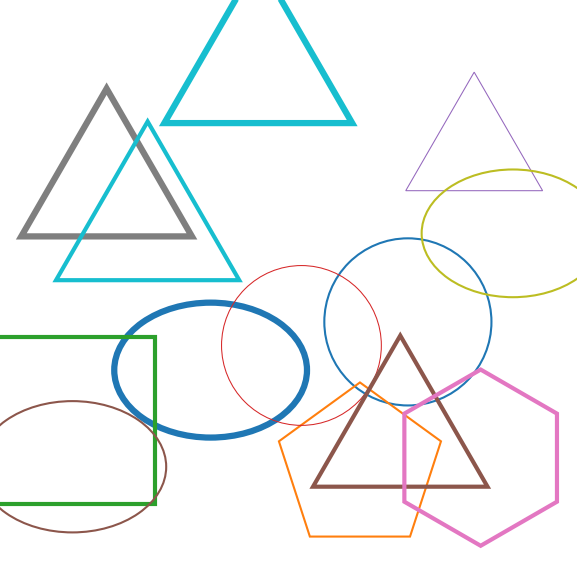[{"shape": "circle", "thickness": 1, "radius": 0.72, "center": [0.706, 0.442]}, {"shape": "oval", "thickness": 3, "radius": 0.83, "center": [0.365, 0.358]}, {"shape": "pentagon", "thickness": 1, "radius": 0.74, "center": [0.623, 0.189]}, {"shape": "square", "thickness": 2, "radius": 0.72, "center": [0.124, 0.27]}, {"shape": "circle", "thickness": 0.5, "radius": 0.69, "center": [0.522, 0.401]}, {"shape": "triangle", "thickness": 0.5, "radius": 0.68, "center": [0.821, 0.737]}, {"shape": "triangle", "thickness": 2, "radius": 0.87, "center": [0.693, 0.244]}, {"shape": "oval", "thickness": 1, "radius": 0.81, "center": [0.125, 0.191]}, {"shape": "hexagon", "thickness": 2, "radius": 0.76, "center": [0.832, 0.207]}, {"shape": "triangle", "thickness": 3, "radius": 0.85, "center": [0.185, 0.675]}, {"shape": "oval", "thickness": 1, "radius": 0.79, "center": [0.888, 0.595]}, {"shape": "triangle", "thickness": 3, "radius": 0.94, "center": [0.447, 0.88]}, {"shape": "triangle", "thickness": 2, "radius": 0.92, "center": [0.256, 0.606]}]